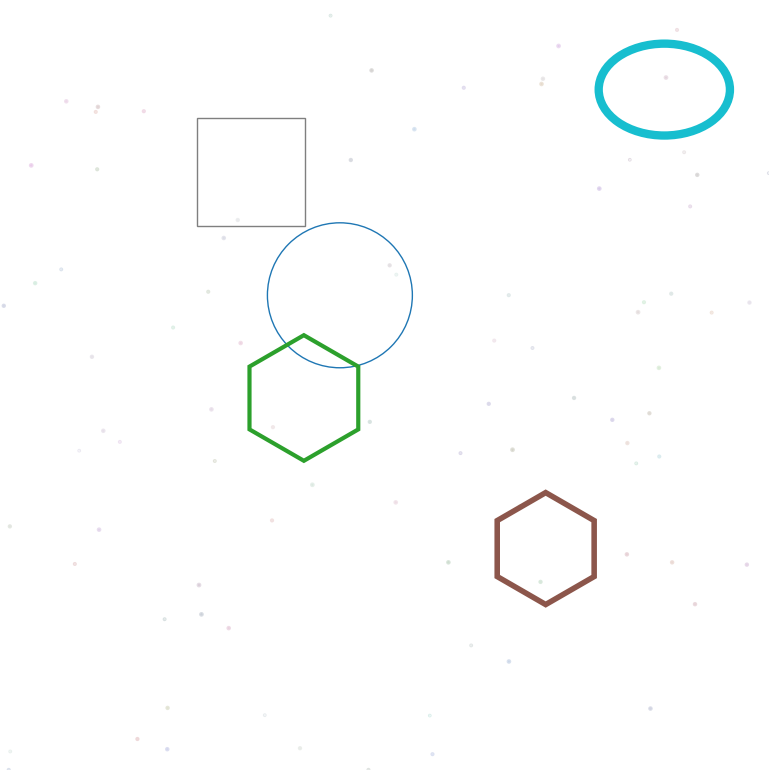[{"shape": "circle", "thickness": 0.5, "radius": 0.47, "center": [0.441, 0.617]}, {"shape": "hexagon", "thickness": 1.5, "radius": 0.41, "center": [0.395, 0.483]}, {"shape": "hexagon", "thickness": 2, "radius": 0.36, "center": [0.709, 0.288]}, {"shape": "square", "thickness": 0.5, "radius": 0.35, "center": [0.326, 0.777]}, {"shape": "oval", "thickness": 3, "radius": 0.43, "center": [0.863, 0.884]}]